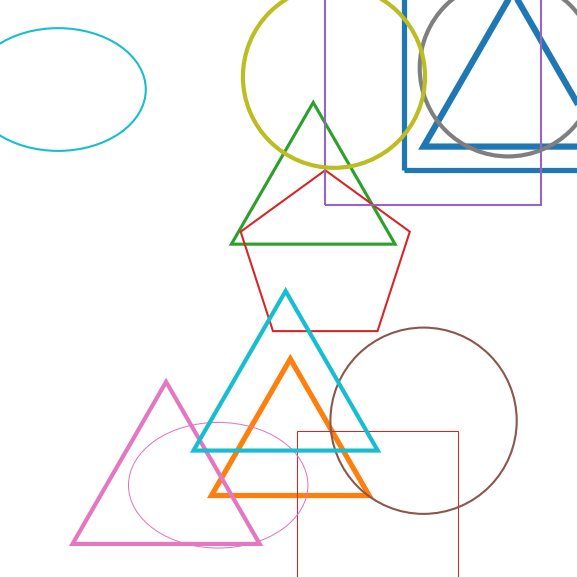[{"shape": "square", "thickness": 2.5, "radius": 0.91, "center": [0.882, 0.888]}, {"shape": "triangle", "thickness": 3, "radius": 0.89, "center": [0.888, 0.835]}, {"shape": "triangle", "thickness": 2.5, "radius": 0.79, "center": [0.503, 0.22]}, {"shape": "triangle", "thickness": 1.5, "radius": 0.82, "center": [0.542, 0.658]}, {"shape": "pentagon", "thickness": 1, "radius": 0.77, "center": [0.563, 0.55]}, {"shape": "square", "thickness": 0.5, "radius": 0.7, "center": [0.653, 0.114]}, {"shape": "square", "thickness": 1, "radius": 0.94, "center": [0.75, 0.832]}, {"shape": "circle", "thickness": 1, "radius": 0.81, "center": [0.733, 0.271]}, {"shape": "triangle", "thickness": 2, "radius": 0.94, "center": [0.288, 0.151]}, {"shape": "oval", "thickness": 0.5, "radius": 0.78, "center": [0.378, 0.159]}, {"shape": "circle", "thickness": 2, "radius": 0.77, "center": [0.88, 0.881]}, {"shape": "circle", "thickness": 2, "radius": 0.79, "center": [0.578, 0.866]}, {"shape": "triangle", "thickness": 2, "radius": 0.92, "center": [0.495, 0.311]}, {"shape": "oval", "thickness": 1, "radius": 0.76, "center": [0.101, 0.844]}]